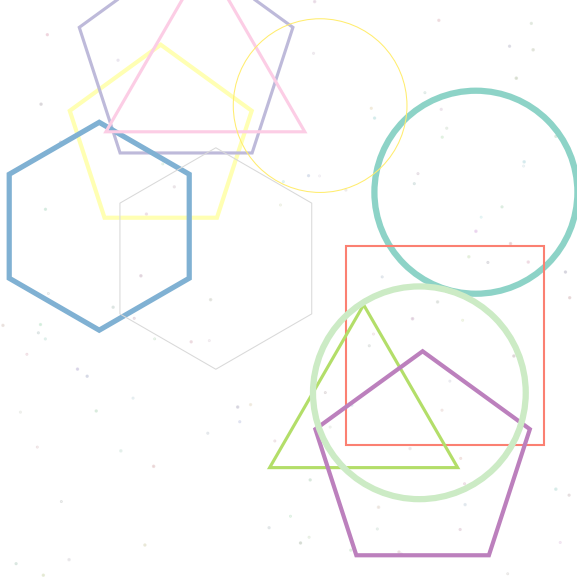[{"shape": "circle", "thickness": 3, "radius": 0.88, "center": [0.824, 0.666]}, {"shape": "pentagon", "thickness": 2, "radius": 0.83, "center": [0.278, 0.756]}, {"shape": "pentagon", "thickness": 1.5, "radius": 0.97, "center": [0.322, 0.892]}, {"shape": "square", "thickness": 1, "radius": 0.86, "center": [0.771, 0.401]}, {"shape": "hexagon", "thickness": 2.5, "radius": 0.9, "center": [0.172, 0.607]}, {"shape": "triangle", "thickness": 1.5, "radius": 0.94, "center": [0.63, 0.283]}, {"shape": "triangle", "thickness": 1.5, "radius": 0.99, "center": [0.356, 0.87]}, {"shape": "hexagon", "thickness": 0.5, "radius": 0.96, "center": [0.374, 0.552]}, {"shape": "pentagon", "thickness": 2, "radius": 0.98, "center": [0.732, 0.196]}, {"shape": "circle", "thickness": 3, "radius": 0.92, "center": [0.726, 0.319]}, {"shape": "circle", "thickness": 0.5, "radius": 0.75, "center": [0.554, 0.816]}]